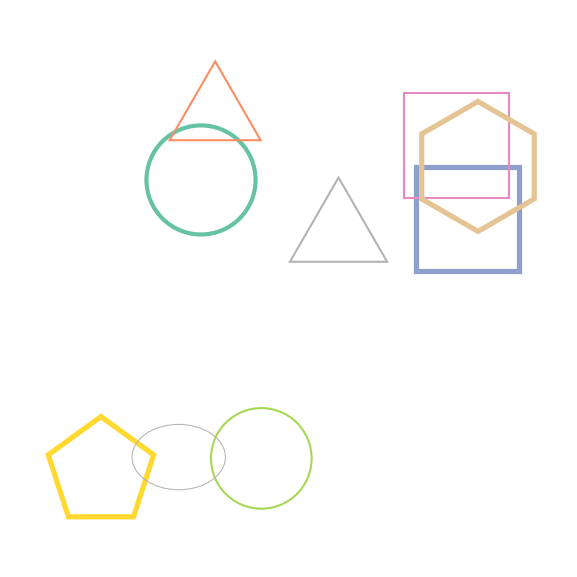[{"shape": "circle", "thickness": 2, "radius": 0.47, "center": [0.348, 0.688]}, {"shape": "triangle", "thickness": 1, "radius": 0.46, "center": [0.373, 0.802]}, {"shape": "square", "thickness": 2.5, "radius": 0.45, "center": [0.809, 0.62]}, {"shape": "square", "thickness": 1, "radius": 0.46, "center": [0.791, 0.747]}, {"shape": "circle", "thickness": 1, "radius": 0.44, "center": [0.453, 0.205]}, {"shape": "pentagon", "thickness": 2.5, "radius": 0.48, "center": [0.175, 0.182]}, {"shape": "hexagon", "thickness": 2.5, "radius": 0.56, "center": [0.828, 0.711]}, {"shape": "triangle", "thickness": 1, "radius": 0.49, "center": [0.586, 0.594]}, {"shape": "oval", "thickness": 0.5, "radius": 0.4, "center": [0.309, 0.208]}]